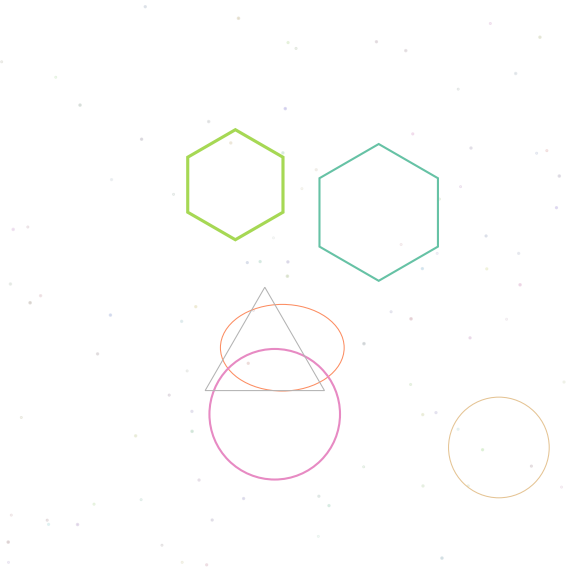[{"shape": "hexagon", "thickness": 1, "radius": 0.59, "center": [0.656, 0.631]}, {"shape": "oval", "thickness": 0.5, "radius": 0.54, "center": [0.489, 0.397]}, {"shape": "circle", "thickness": 1, "radius": 0.57, "center": [0.476, 0.282]}, {"shape": "hexagon", "thickness": 1.5, "radius": 0.48, "center": [0.408, 0.679]}, {"shape": "circle", "thickness": 0.5, "radius": 0.44, "center": [0.864, 0.224]}, {"shape": "triangle", "thickness": 0.5, "radius": 0.6, "center": [0.459, 0.382]}]